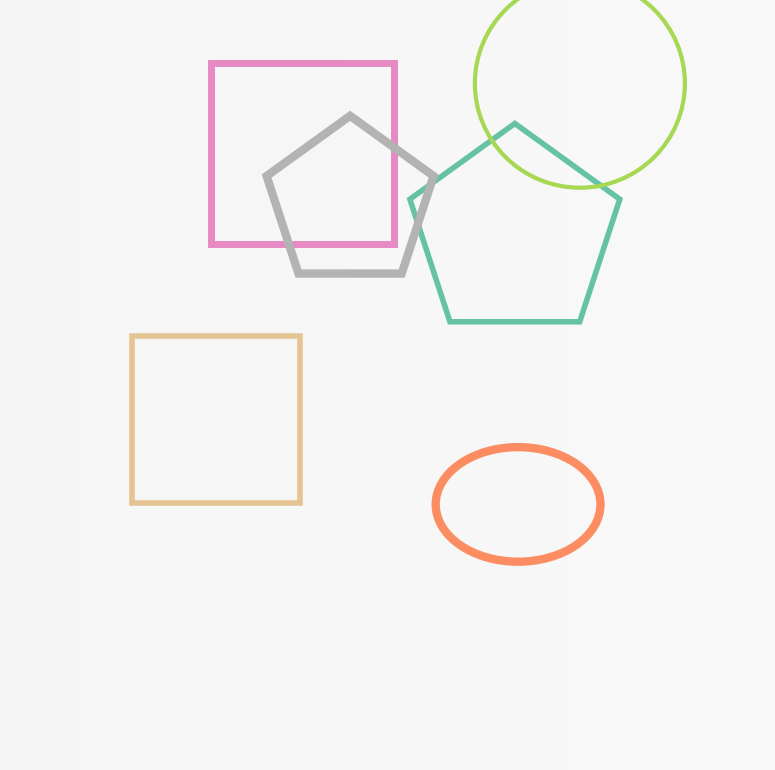[{"shape": "pentagon", "thickness": 2, "radius": 0.71, "center": [0.664, 0.697]}, {"shape": "oval", "thickness": 3, "radius": 0.53, "center": [0.669, 0.345]}, {"shape": "square", "thickness": 2.5, "radius": 0.59, "center": [0.39, 0.801]}, {"shape": "circle", "thickness": 1.5, "radius": 0.68, "center": [0.748, 0.892]}, {"shape": "square", "thickness": 2, "radius": 0.54, "center": [0.278, 0.455]}, {"shape": "pentagon", "thickness": 3, "radius": 0.57, "center": [0.452, 0.736]}]